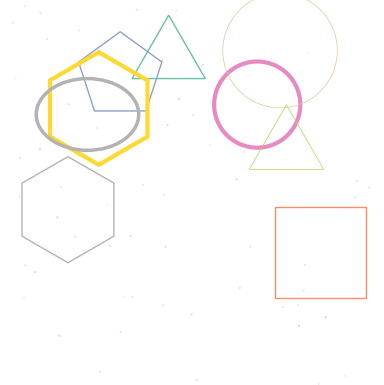[{"shape": "triangle", "thickness": 1, "radius": 0.55, "center": [0.438, 0.851]}, {"shape": "square", "thickness": 1, "radius": 0.59, "center": [0.833, 0.344]}, {"shape": "pentagon", "thickness": 1, "radius": 0.57, "center": [0.312, 0.804]}, {"shape": "circle", "thickness": 3, "radius": 0.56, "center": [0.668, 0.728]}, {"shape": "triangle", "thickness": 0.5, "radius": 0.56, "center": [0.744, 0.616]}, {"shape": "hexagon", "thickness": 3, "radius": 0.73, "center": [0.256, 0.718]}, {"shape": "circle", "thickness": 0.5, "radius": 0.74, "center": [0.727, 0.869]}, {"shape": "oval", "thickness": 2.5, "radius": 0.67, "center": [0.227, 0.703]}, {"shape": "hexagon", "thickness": 1, "radius": 0.69, "center": [0.177, 0.455]}]